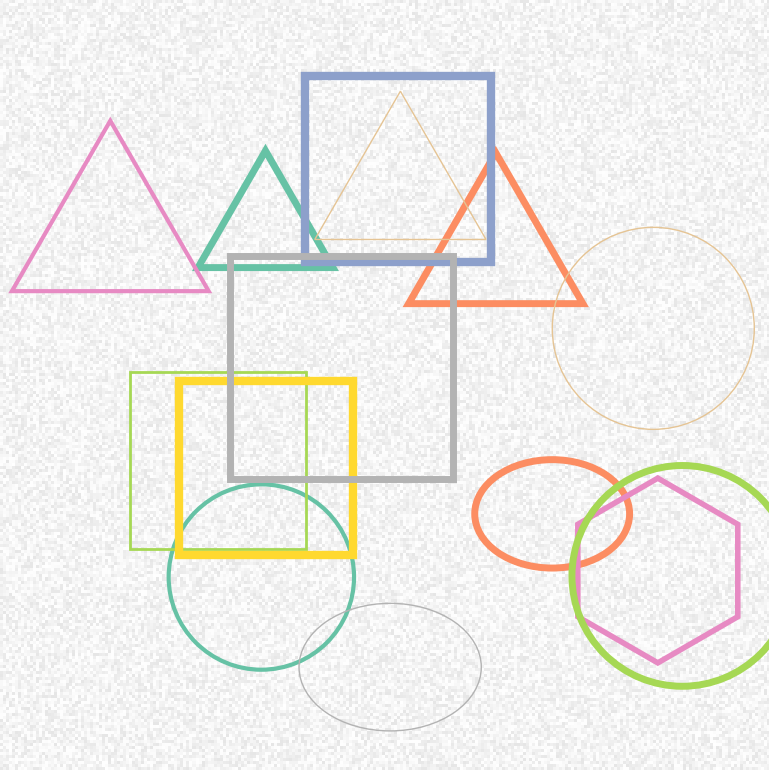[{"shape": "triangle", "thickness": 2.5, "radius": 0.51, "center": [0.345, 0.703]}, {"shape": "circle", "thickness": 1.5, "radius": 0.6, "center": [0.339, 0.251]}, {"shape": "triangle", "thickness": 2.5, "radius": 0.65, "center": [0.644, 0.671]}, {"shape": "oval", "thickness": 2.5, "radius": 0.5, "center": [0.717, 0.333]}, {"shape": "square", "thickness": 3, "radius": 0.6, "center": [0.517, 0.78]}, {"shape": "hexagon", "thickness": 2, "radius": 0.6, "center": [0.854, 0.259]}, {"shape": "triangle", "thickness": 1.5, "radius": 0.74, "center": [0.143, 0.696]}, {"shape": "circle", "thickness": 2.5, "radius": 0.72, "center": [0.886, 0.252]}, {"shape": "square", "thickness": 1, "radius": 0.57, "center": [0.283, 0.402]}, {"shape": "square", "thickness": 3, "radius": 0.57, "center": [0.346, 0.392]}, {"shape": "circle", "thickness": 0.5, "radius": 0.66, "center": [0.848, 0.574]}, {"shape": "triangle", "thickness": 0.5, "radius": 0.64, "center": [0.52, 0.753]}, {"shape": "square", "thickness": 2.5, "radius": 0.72, "center": [0.443, 0.522]}, {"shape": "oval", "thickness": 0.5, "radius": 0.59, "center": [0.507, 0.134]}]